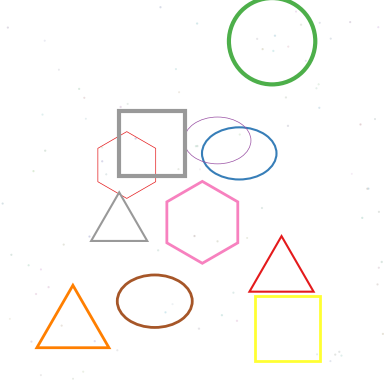[{"shape": "hexagon", "thickness": 0.5, "radius": 0.43, "center": [0.329, 0.571]}, {"shape": "triangle", "thickness": 1.5, "radius": 0.48, "center": [0.731, 0.291]}, {"shape": "oval", "thickness": 1.5, "radius": 0.48, "center": [0.621, 0.602]}, {"shape": "circle", "thickness": 3, "radius": 0.56, "center": [0.707, 0.893]}, {"shape": "oval", "thickness": 0.5, "radius": 0.43, "center": [0.565, 0.635]}, {"shape": "triangle", "thickness": 2, "radius": 0.54, "center": [0.189, 0.151]}, {"shape": "square", "thickness": 2, "radius": 0.42, "center": [0.746, 0.146]}, {"shape": "oval", "thickness": 2, "radius": 0.49, "center": [0.402, 0.218]}, {"shape": "hexagon", "thickness": 2, "radius": 0.53, "center": [0.526, 0.422]}, {"shape": "triangle", "thickness": 1.5, "radius": 0.42, "center": [0.31, 0.416]}, {"shape": "square", "thickness": 3, "radius": 0.42, "center": [0.395, 0.627]}]